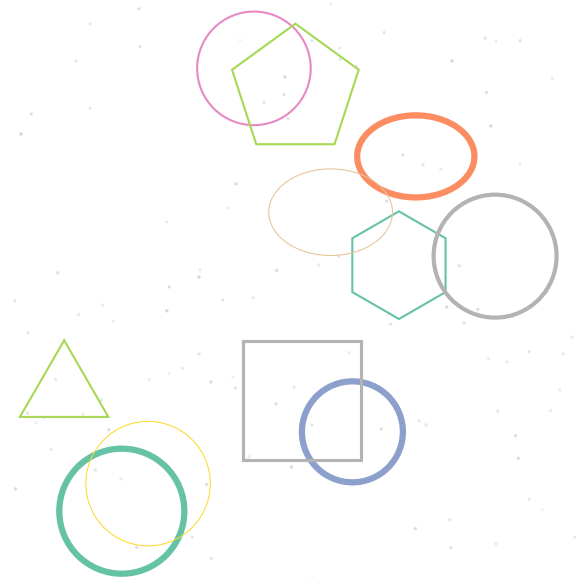[{"shape": "circle", "thickness": 3, "radius": 0.54, "center": [0.211, 0.114]}, {"shape": "hexagon", "thickness": 1, "radius": 0.47, "center": [0.691, 0.54]}, {"shape": "oval", "thickness": 3, "radius": 0.51, "center": [0.72, 0.728]}, {"shape": "circle", "thickness": 3, "radius": 0.44, "center": [0.61, 0.251]}, {"shape": "circle", "thickness": 1, "radius": 0.49, "center": [0.44, 0.881]}, {"shape": "triangle", "thickness": 1, "radius": 0.44, "center": [0.111, 0.321]}, {"shape": "pentagon", "thickness": 1, "radius": 0.58, "center": [0.511, 0.843]}, {"shape": "circle", "thickness": 0.5, "radius": 0.54, "center": [0.256, 0.162]}, {"shape": "oval", "thickness": 0.5, "radius": 0.54, "center": [0.573, 0.632]}, {"shape": "square", "thickness": 1.5, "radius": 0.51, "center": [0.523, 0.305]}, {"shape": "circle", "thickness": 2, "radius": 0.53, "center": [0.857, 0.556]}]